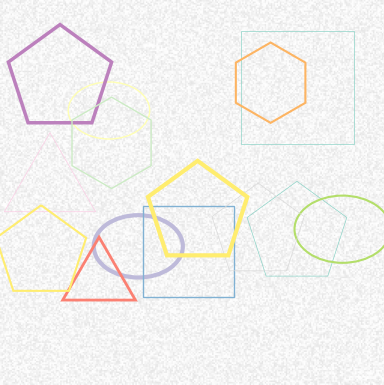[{"shape": "pentagon", "thickness": 0.5, "radius": 0.68, "center": [0.771, 0.393]}, {"shape": "square", "thickness": 0.5, "radius": 0.73, "center": [0.774, 0.773]}, {"shape": "oval", "thickness": 1, "radius": 0.53, "center": [0.283, 0.713]}, {"shape": "oval", "thickness": 3, "radius": 0.58, "center": [0.359, 0.36]}, {"shape": "triangle", "thickness": 2, "radius": 0.54, "center": [0.257, 0.275]}, {"shape": "square", "thickness": 1, "radius": 0.59, "center": [0.489, 0.347]}, {"shape": "hexagon", "thickness": 1.5, "radius": 0.52, "center": [0.703, 0.785]}, {"shape": "oval", "thickness": 1.5, "radius": 0.62, "center": [0.89, 0.405]}, {"shape": "triangle", "thickness": 0.5, "radius": 0.68, "center": [0.13, 0.518]}, {"shape": "pentagon", "thickness": 0.5, "radius": 0.63, "center": [0.67, 0.399]}, {"shape": "pentagon", "thickness": 2.5, "radius": 0.7, "center": [0.156, 0.795]}, {"shape": "hexagon", "thickness": 1, "radius": 0.59, "center": [0.29, 0.629]}, {"shape": "pentagon", "thickness": 1.5, "radius": 0.61, "center": [0.107, 0.344]}, {"shape": "pentagon", "thickness": 3, "radius": 0.68, "center": [0.513, 0.447]}]